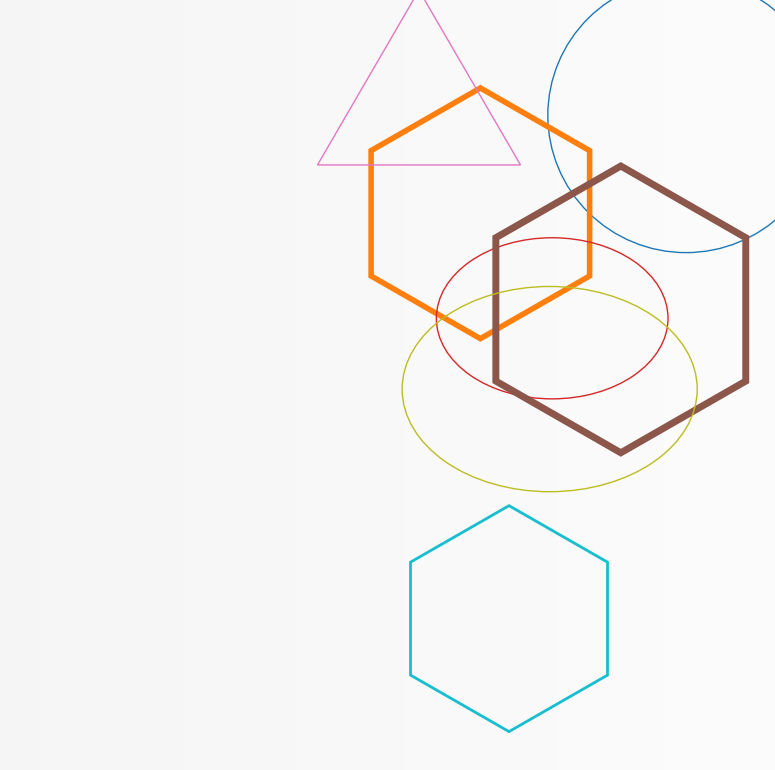[{"shape": "circle", "thickness": 0.5, "radius": 0.89, "center": [0.885, 0.85]}, {"shape": "hexagon", "thickness": 2, "radius": 0.81, "center": [0.62, 0.723]}, {"shape": "oval", "thickness": 0.5, "radius": 0.75, "center": [0.713, 0.587]}, {"shape": "hexagon", "thickness": 2.5, "radius": 0.93, "center": [0.801, 0.598]}, {"shape": "triangle", "thickness": 0.5, "radius": 0.76, "center": [0.541, 0.861]}, {"shape": "oval", "thickness": 0.5, "radius": 0.95, "center": [0.709, 0.495]}, {"shape": "hexagon", "thickness": 1, "radius": 0.73, "center": [0.657, 0.197]}]